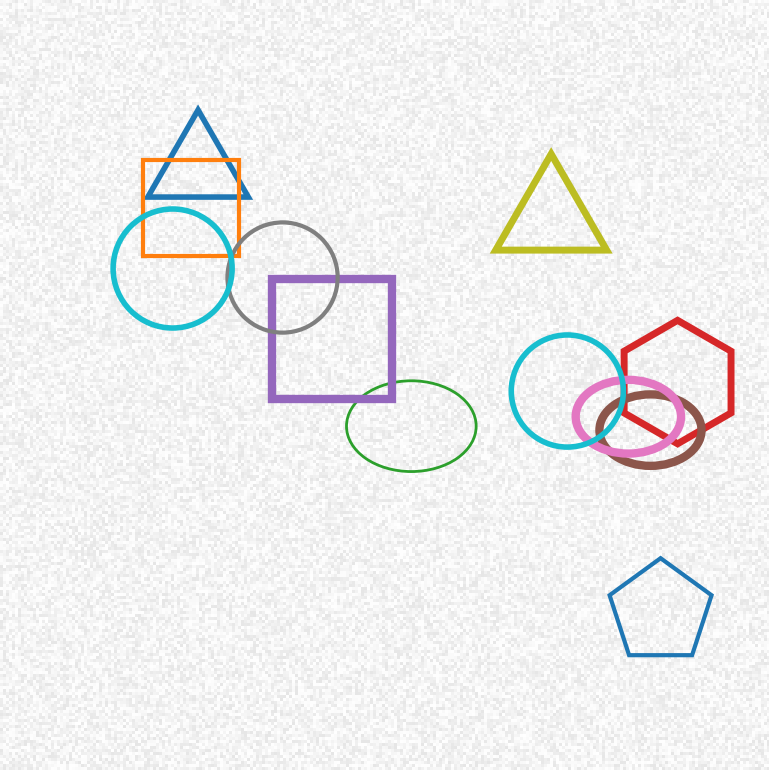[{"shape": "triangle", "thickness": 2, "radius": 0.38, "center": [0.257, 0.782]}, {"shape": "pentagon", "thickness": 1.5, "radius": 0.35, "center": [0.858, 0.205]}, {"shape": "square", "thickness": 1.5, "radius": 0.31, "center": [0.248, 0.73]}, {"shape": "oval", "thickness": 1, "radius": 0.42, "center": [0.534, 0.447]}, {"shape": "hexagon", "thickness": 2.5, "radius": 0.4, "center": [0.88, 0.504]}, {"shape": "square", "thickness": 3, "radius": 0.39, "center": [0.431, 0.559]}, {"shape": "oval", "thickness": 3, "radius": 0.33, "center": [0.845, 0.441]}, {"shape": "oval", "thickness": 3, "radius": 0.34, "center": [0.816, 0.459]}, {"shape": "circle", "thickness": 1.5, "radius": 0.36, "center": [0.367, 0.64]}, {"shape": "triangle", "thickness": 2.5, "radius": 0.42, "center": [0.716, 0.717]}, {"shape": "circle", "thickness": 2, "radius": 0.39, "center": [0.224, 0.651]}, {"shape": "circle", "thickness": 2, "radius": 0.36, "center": [0.737, 0.492]}]